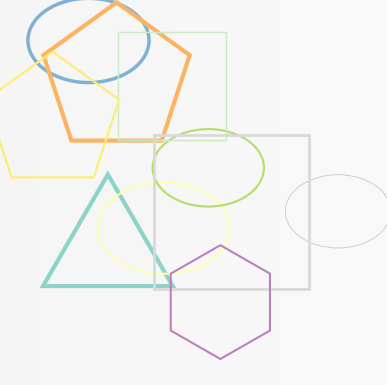[{"shape": "triangle", "thickness": 3, "radius": 0.97, "center": [0.278, 0.354]}, {"shape": "oval", "thickness": 1.5, "radius": 0.85, "center": [0.422, 0.408]}, {"shape": "oval", "thickness": 0.5, "radius": 0.68, "center": [0.872, 0.451]}, {"shape": "oval", "thickness": 2.5, "radius": 0.78, "center": [0.228, 0.895]}, {"shape": "pentagon", "thickness": 3, "radius": 0.99, "center": [0.301, 0.795]}, {"shape": "oval", "thickness": 1.5, "radius": 0.72, "center": [0.538, 0.564]}, {"shape": "square", "thickness": 2, "radius": 1.0, "center": [0.597, 0.449]}, {"shape": "hexagon", "thickness": 1.5, "radius": 0.74, "center": [0.569, 0.215]}, {"shape": "square", "thickness": 1, "radius": 0.7, "center": [0.444, 0.778]}, {"shape": "pentagon", "thickness": 1.5, "radius": 0.9, "center": [0.136, 0.685]}]